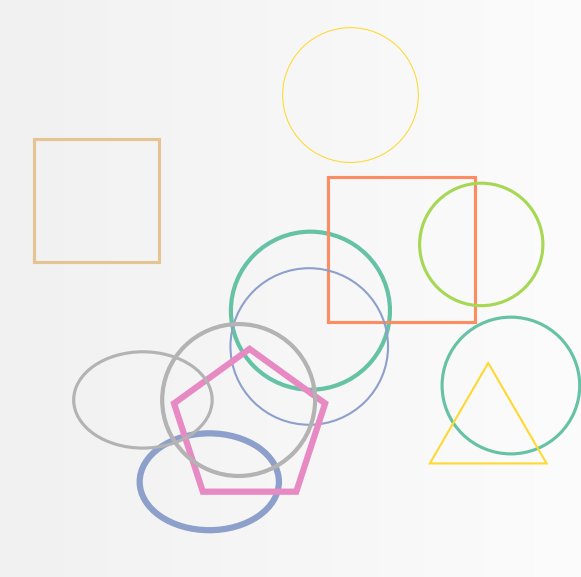[{"shape": "circle", "thickness": 1.5, "radius": 0.59, "center": [0.879, 0.332]}, {"shape": "circle", "thickness": 2, "radius": 0.68, "center": [0.534, 0.461]}, {"shape": "square", "thickness": 1.5, "radius": 0.63, "center": [0.691, 0.567]}, {"shape": "oval", "thickness": 3, "radius": 0.6, "center": [0.36, 0.165]}, {"shape": "circle", "thickness": 1, "radius": 0.68, "center": [0.532, 0.399]}, {"shape": "pentagon", "thickness": 3, "radius": 0.68, "center": [0.429, 0.258]}, {"shape": "circle", "thickness": 1.5, "radius": 0.53, "center": [0.828, 0.576]}, {"shape": "triangle", "thickness": 1, "radius": 0.58, "center": [0.84, 0.255]}, {"shape": "circle", "thickness": 0.5, "radius": 0.58, "center": [0.603, 0.834]}, {"shape": "square", "thickness": 1.5, "radius": 0.54, "center": [0.166, 0.652]}, {"shape": "circle", "thickness": 2, "radius": 0.66, "center": [0.411, 0.306]}, {"shape": "oval", "thickness": 1.5, "radius": 0.6, "center": [0.246, 0.307]}]